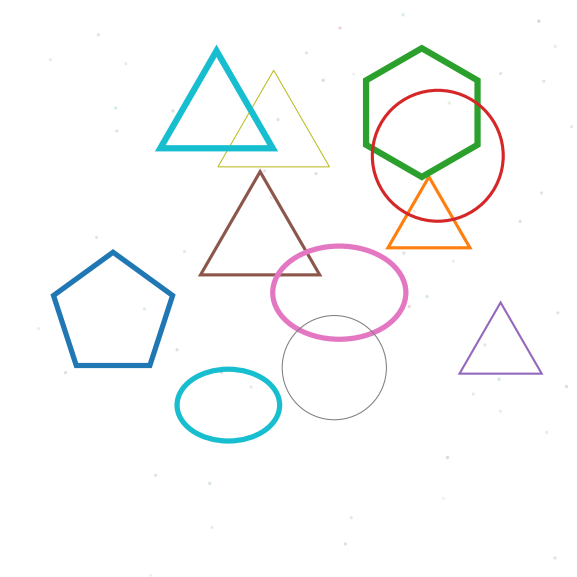[{"shape": "pentagon", "thickness": 2.5, "radius": 0.54, "center": [0.196, 0.454]}, {"shape": "triangle", "thickness": 1.5, "radius": 0.41, "center": [0.743, 0.611]}, {"shape": "hexagon", "thickness": 3, "radius": 0.56, "center": [0.73, 0.804]}, {"shape": "circle", "thickness": 1.5, "radius": 0.57, "center": [0.758, 0.729]}, {"shape": "triangle", "thickness": 1, "radius": 0.41, "center": [0.867, 0.393]}, {"shape": "triangle", "thickness": 1.5, "radius": 0.6, "center": [0.45, 0.583]}, {"shape": "oval", "thickness": 2.5, "radius": 0.58, "center": [0.588, 0.492]}, {"shape": "circle", "thickness": 0.5, "radius": 0.45, "center": [0.579, 0.363]}, {"shape": "triangle", "thickness": 0.5, "radius": 0.56, "center": [0.474, 0.766]}, {"shape": "oval", "thickness": 2.5, "radius": 0.44, "center": [0.395, 0.298]}, {"shape": "triangle", "thickness": 3, "radius": 0.56, "center": [0.375, 0.799]}]